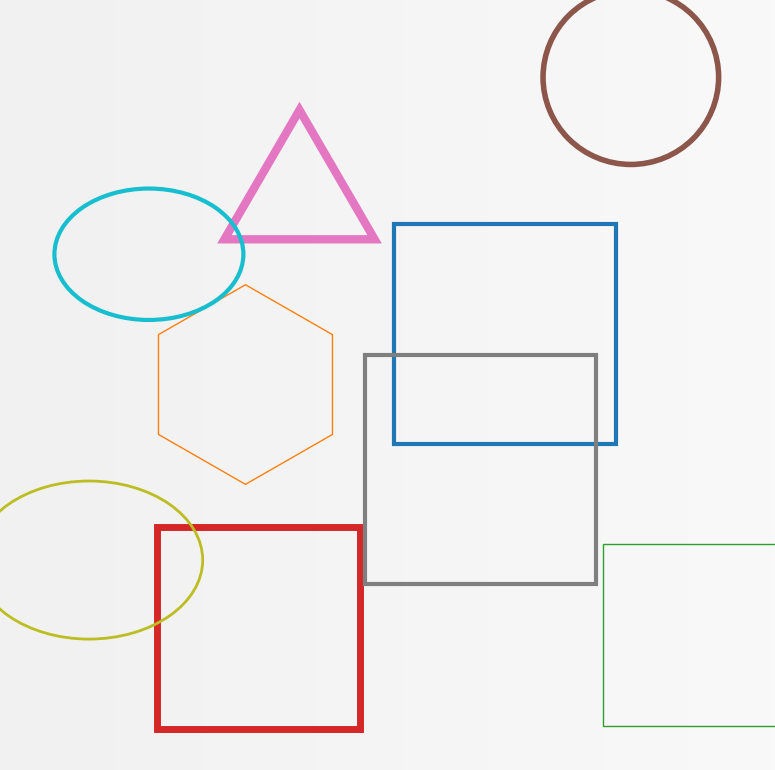[{"shape": "square", "thickness": 1.5, "radius": 0.72, "center": [0.652, 0.566]}, {"shape": "hexagon", "thickness": 0.5, "radius": 0.65, "center": [0.317, 0.501]}, {"shape": "square", "thickness": 0.5, "radius": 0.59, "center": [0.896, 0.175]}, {"shape": "square", "thickness": 2.5, "radius": 0.66, "center": [0.333, 0.184]}, {"shape": "circle", "thickness": 2, "radius": 0.57, "center": [0.814, 0.9]}, {"shape": "triangle", "thickness": 3, "radius": 0.56, "center": [0.386, 0.745]}, {"shape": "square", "thickness": 1.5, "radius": 0.74, "center": [0.62, 0.391]}, {"shape": "oval", "thickness": 1, "radius": 0.73, "center": [0.115, 0.273]}, {"shape": "oval", "thickness": 1.5, "radius": 0.61, "center": [0.192, 0.67]}]